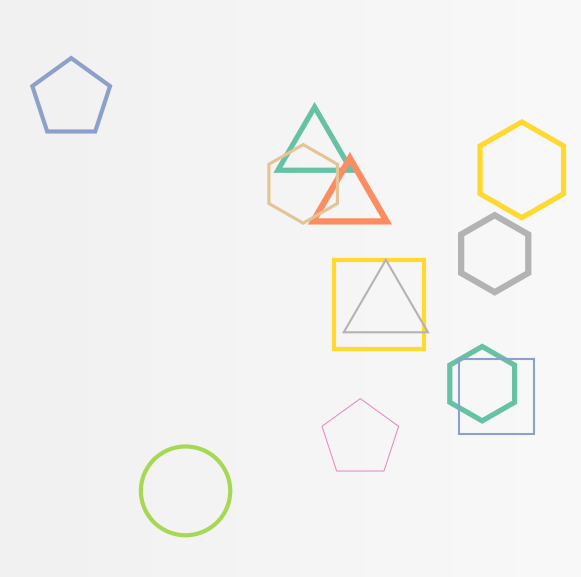[{"shape": "triangle", "thickness": 2.5, "radius": 0.36, "center": [0.541, 0.741]}, {"shape": "hexagon", "thickness": 2.5, "radius": 0.32, "center": [0.83, 0.335]}, {"shape": "triangle", "thickness": 3, "radius": 0.37, "center": [0.602, 0.652]}, {"shape": "square", "thickness": 1, "radius": 0.33, "center": [0.854, 0.313]}, {"shape": "pentagon", "thickness": 2, "radius": 0.35, "center": [0.122, 0.828]}, {"shape": "pentagon", "thickness": 0.5, "radius": 0.35, "center": [0.62, 0.24]}, {"shape": "circle", "thickness": 2, "radius": 0.38, "center": [0.319, 0.149]}, {"shape": "square", "thickness": 2, "radius": 0.39, "center": [0.651, 0.471]}, {"shape": "hexagon", "thickness": 2.5, "radius": 0.41, "center": [0.898, 0.705]}, {"shape": "hexagon", "thickness": 1.5, "radius": 0.34, "center": [0.522, 0.681]}, {"shape": "triangle", "thickness": 1, "radius": 0.42, "center": [0.664, 0.466]}, {"shape": "hexagon", "thickness": 3, "radius": 0.33, "center": [0.851, 0.56]}]